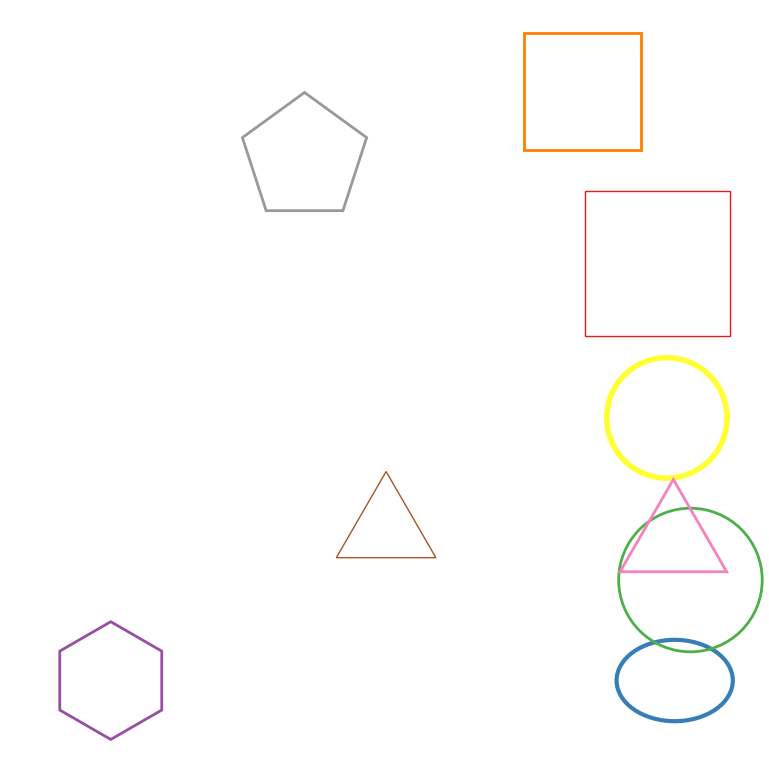[{"shape": "square", "thickness": 0.5, "radius": 0.47, "center": [0.854, 0.657]}, {"shape": "oval", "thickness": 1.5, "radius": 0.38, "center": [0.876, 0.116]}, {"shape": "circle", "thickness": 1, "radius": 0.47, "center": [0.897, 0.247]}, {"shape": "hexagon", "thickness": 1, "radius": 0.38, "center": [0.144, 0.116]}, {"shape": "square", "thickness": 1, "radius": 0.38, "center": [0.756, 0.882]}, {"shape": "circle", "thickness": 2, "radius": 0.39, "center": [0.866, 0.457]}, {"shape": "triangle", "thickness": 0.5, "radius": 0.37, "center": [0.501, 0.313]}, {"shape": "triangle", "thickness": 1, "radius": 0.4, "center": [0.874, 0.297]}, {"shape": "pentagon", "thickness": 1, "radius": 0.42, "center": [0.395, 0.795]}]